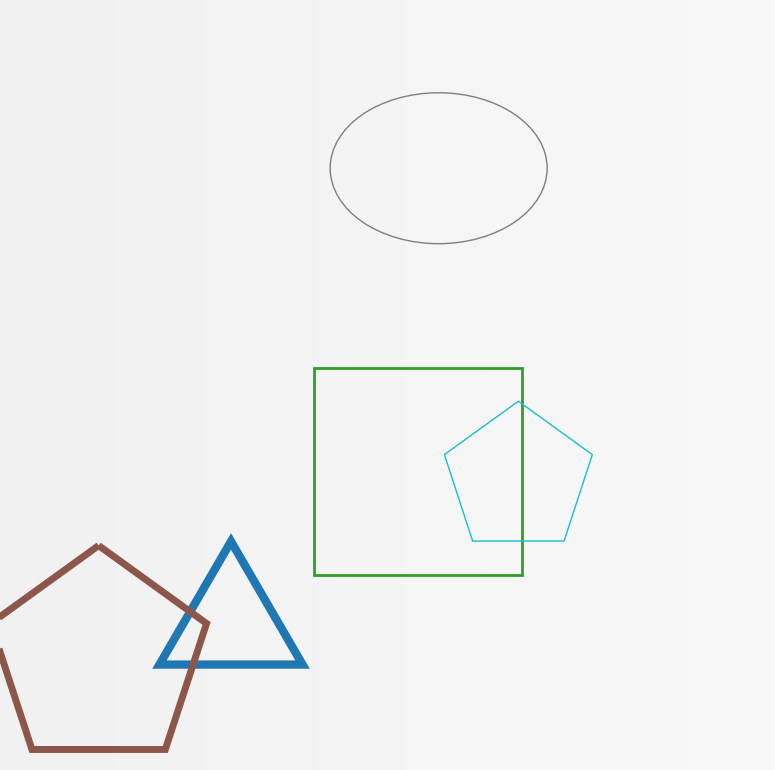[{"shape": "triangle", "thickness": 3, "radius": 0.53, "center": [0.298, 0.19]}, {"shape": "square", "thickness": 1, "radius": 0.67, "center": [0.539, 0.388]}, {"shape": "pentagon", "thickness": 2.5, "radius": 0.73, "center": [0.127, 0.145]}, {"shape": "oval", "thickness": 0.5, "radius": 0.7, "center": [0.566, 0.782]}, {"shape": "pentagon", "thickness": 0.5, "radius": 0.5, "center": [0.669, 0.379]}]